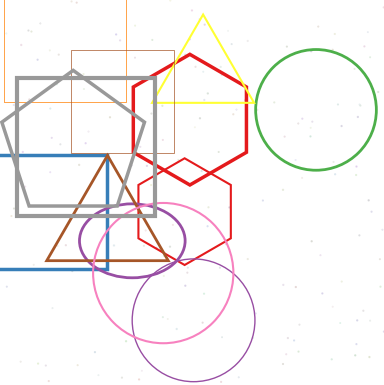[{"shape": "hexagon", "thickness": 2.5, "radius": 0.85, "center": [0.493, 0.689]}, {"shape": "hexagon", "thickness": 1.5, "radius": 0.69, "center": [0.48, 0.45]}, {"shape": "square", "thickness": 2.5, "radius": 0.74, "center": [0.129, 0.45]}, {"shape": "circle", "thickness": 2, "radius": 0.78, "center": [0.821, 0.715]}, {"shape": "oval", "thickness": 2, "radius": 0.69, "center": [0.344, 0.374]}, {"shape": "circle", "thickness": 1, "radius": 0.8, "center": [0.503, 0.168]}, {"shape": "square", "thickness": 0.5, "radius": 0.79, "center": [0.17, 0.894]}, {"shape": "triangle", "thickness": 1.5, "radius": 0.76, "center": [0.528, 0.809]}, {"shape": "triangle", "thickness": 2, "radius": 0.91, "center": [0.279, 0.414]}, {"shape": "square", "thickness": 0.5, "radius": 0.67, "center": [0.319, 0.736]}, {"shape": "circle", "thickness": 1.5, "radius": 0.91, "center": [0.424, 0.291]}, {"shape": "square", "thickness": 3, "radius": 0.89, "center": [0.223, 0.618]}, {"shape": "pentagon", "thickness": 2.5, "radius": 0.97, "center": [0.19, 0.622]}]